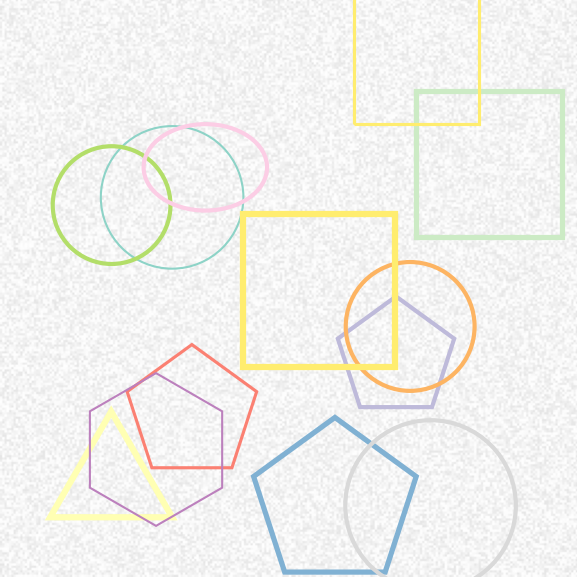[{"shape": "circle", "thickness": 1, "radius": 0.62, "center": [0.298, 0.657]}, {"shape": "triangle", "thickness": 3, "radius": 0.61, "center": [0.193, 0.164]}, {"shape": "pentagon", "thickness": 2, "radius": 0.53, "center": [0.686, 0.38]}, {"shape": "pentagon", "thickness": 1.5, "radius": 0.59, "center": [0.332, 0.285]}, {"shape": "pentagon", "thickness": 2.5, "radius": 0.74, "center": [0.58, 0.128]}, {"shape": "circle", "thickness": 2, "radius": 0.56, "center": [0.71, 0.434]}, {"shape": "circle", "thickness": 2, "radius": 0.51, "center": [0.193, 0.644]}, {"shape": "oval", "thickness": 2, "radius": 0.53, "center": [0.356, 0.709]}, {"shape": "circle", "thickness": 2, "radius": 0.74, "center": [0.746, 0.124]}, {"shape": "hexagon", "thickness": 1, "radius": 0.66, "center": [0.27, 0.221]}, {"shape": "square", "thickness": 2.5, "radius": 0.63, "center": [0.847, 0.715]}, {"shape": "square", "thickness": 1.5, "radius": 0.54, "center": [0.722, 0.893]}, {"shape": "square", "thickness": 3, "radius": 0.66, "center": [0.552, 0.496]}]